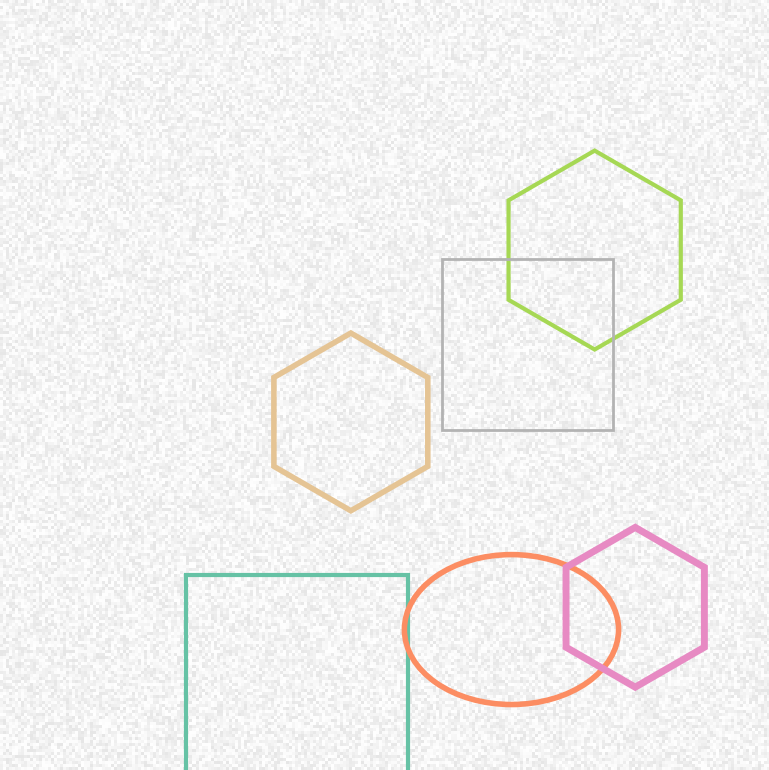[{"shape": "square", "thickness": 1.5, "radius": 0.72, "center": [0.386, 0.109]}, {"shape": "oval", "thickness": 2, "radius": 0.7, "center": [0.664, 0.182]}, {"shape": "hexagon", "thickness": 2.5, "radius": 0.52, "center": [0.825, 0.211]}, {"shape": "hexagon", "thickness": 1.5, "radius": 0.65, "center": [0.772, 0.675]}, {"shape": "hexagon", "thickness": 2, "radius": 0.58, "center": [0.456, 0.452]}, {"shape": "square", "thickness": 1, "radius": 0.55, "center": [0.685, 0.553]}]